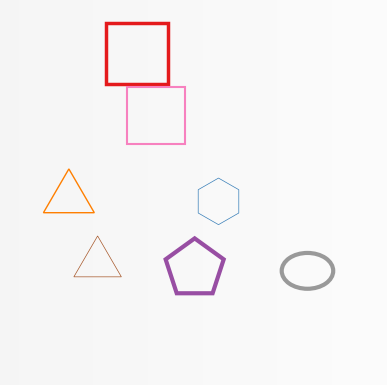[{"shape": "square", "thickness": 2.5, "radius": 0.4, "center": [0.354, 0.861]}, {"shape": "hexagon", "thickness": 0.5, "radius": 0.3, "center": [0.564, 0.477]}, {"shape": "pentagon", "thickness": 3, "radius": 0.39, "center": [0.502, 0.302]}, {"shape": "triangle", "thickness": 1, "radius": 0.38, "center": [0.178, 0.485]}, {"shape": "triangle", "thickness": 0.5, "radius": 0.35, "center": [0.252, 0.316]}, {"shape": "square", "thickness": 1.5, "radius": 0.37, "center": [0.401, 0.7]}, {"shape": "oval", "thickness": 3, "radius": 0.33, "center": [0.793, 0.296]}]